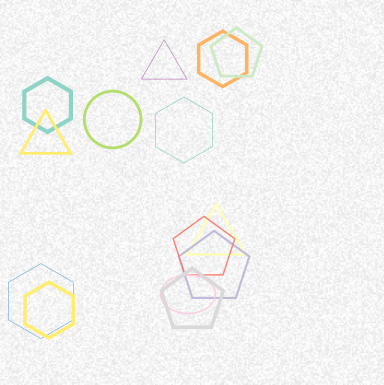[{"shape": "hexagon", "thickness": 0.5, "radius": 0.43, "center": [0.478, 0.662]}, {"shape": "hexagon", "thickness": 3, "radius": 0.35, "center": [0.124, 0.727]}, {"shape": "triangle", "thickness": 1.5, "radius": 0.44, "center": [0.562, 0.383]}, {"shape": "pentagon", "thickness": 1.5, "radius": 0.48, "center": [0.556, 0.304]}, {"shape": "pentagon", "thickness": 1, "radius": 0.42, "center": [0.53, 0.354]}, {"shape": "hexagon", "thickness": 0.5, "radius": 0.49, "center": [0.106, 0.218]}, {"shape": "hexagon", "thickness": 2.5, "radius": 0.36, "center": [0.578, 0.847]}, {"shape": "circle", "thickness": 2, "radius": 0.37, "center": [0.293, 0.69]}, {"shape": "oval", "thickness": 1, "radius": 0.36, "center": [0.488, 0.236]}, {"shape": "pentagon", "thickness": 2.5, "radius": 0.42, "center": [0.499, 0.218]}, {"shape": "triangle", "thickness": 0.5, "radius": 0.34, "center": [0.426, 0.829]}, {"shape": "pentagon", "thickness": 2, "radius": 0.35, "center": [0.614, 0.859]}, {"shape": "hexagon", "thickness": 2.5, "radius": 0.36, "center": [0.128, 0.195]}, {"shape": "triangle", "thickness": 2, "radius": 0.37, "center": [0.119, 0.639]}]